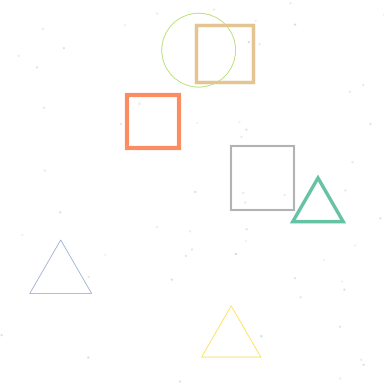[{"shape": "triangle", "thickness": 2.5, "radius": 0.38, "center": [0.826, 0.462]}, {"shape": "square", "thickness": 3, "radius": 0.34, "center": [0.397, 0.684]}, {"shape": "triangle", "thickness": 0.5, "radius": 0.46, "center": [0.158, 0.284]}, {"shape": "circle", "thickness": 0.5, "radius": 0.48, "center": [0.516, 0.87]}, {"shape": "triangle", "thickness": 0.5, "radius": 0.44, "center": [0.6, 0.117]}, {"shape": "square", "thickness": 2.5, "radius": 0.37, "center": [0.582, 0.862]}, {"shape": "square", "thickness": 1.5, "radius": 0.41, "center": [0.682, 0.538]}]